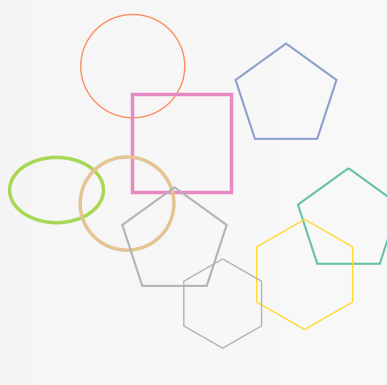[{"shape": "pentagon", "thickness": 1.5, "radius": 0.69, "center": [0.899, 0.426]}, {"shape": "circle", "thickness": 1, "radius": 0.67, "center": [0.343, 0.828]}, {"shape": "pentagon", "thickness": 1.5, "radius": 0.68, "center": [0.738, 0.75]}, {"shape": "square", "thickness": 2.5, "radius": 0.64, "center": [0.469, 0.628]}, {"shape": "oval", "thickness": 2.5, "radius": 0.61, "center": [0.146, 0.506]}, {"shape": "hexagon", "thickness": 1, "radius": 0.72, "center": [0.786, 0.287]}, {"shape": "circle", "thickness": 2.5, "radius": 0.6, "center": [0.328, 0.471]}, {"shape": "pentagon", "thickness": 1.5, "radius": 0.71, "center": [0.45, 0.372]}, {"shape": "hexagon", "thickness": 1, "radius": 0.58, "center": [0.575, 0.212]}]